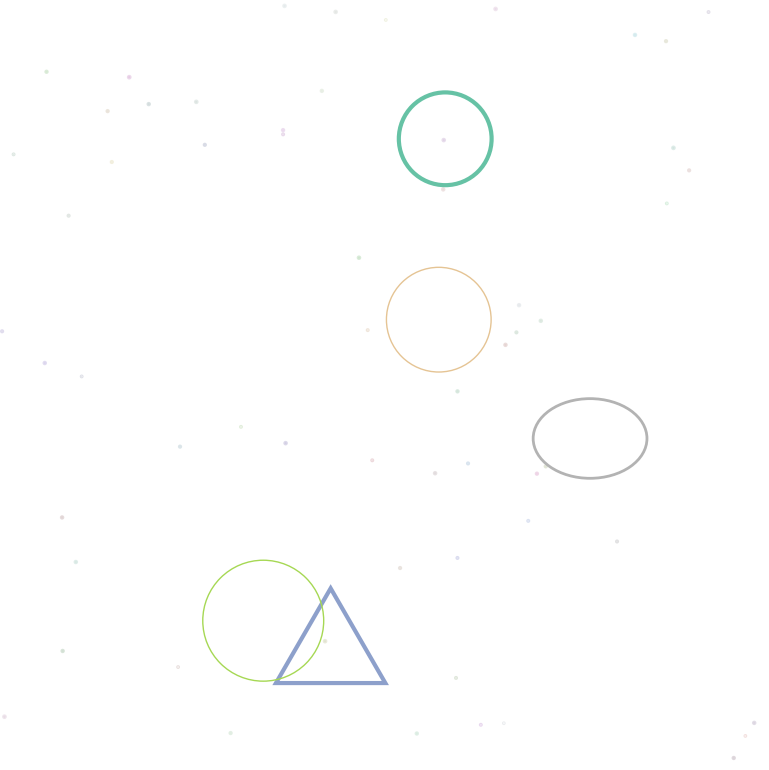[{"shape": "circle", "thickness": 1.5, "radius": 0.3, "center": [0.578, 0.82]}, {"shape": "triangle", "thickness": 1.5, "radius": 0.41, "center": [0.429, 0.154]}, {"shape": "circle", "thickness": 0.5, "radius": 0.39, "center": [0.342, 0.194]}, {"shape": "circle", "thickness": 0.5, "radius": 0.34, "center": [0.57, 0.585]}, {"shape": "oval", "thickness": 1, "radius": 0.37, "center": [0.766, 0.431]}]